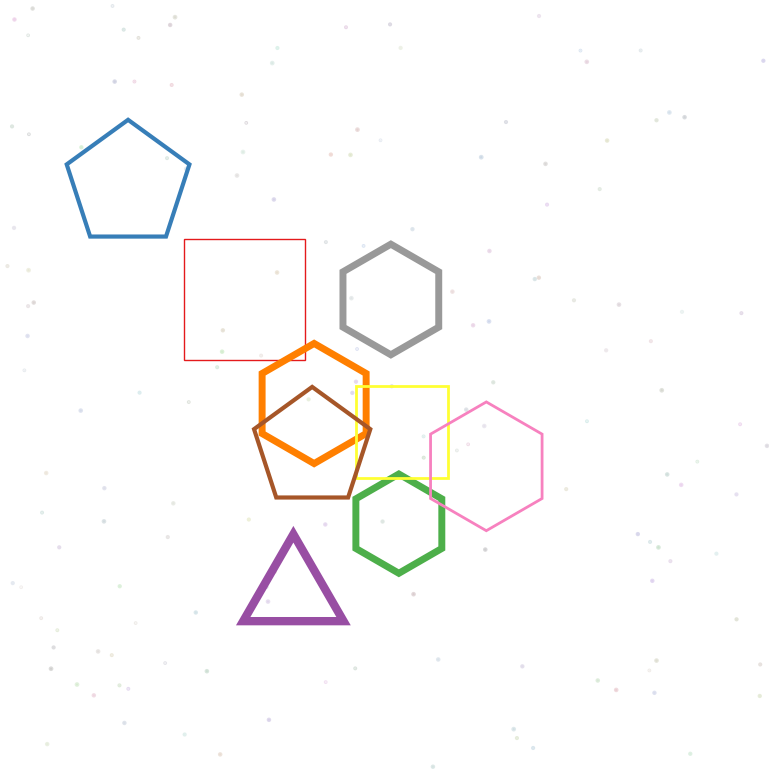[{"shape": "square", "thickness": 0.5, "radius": 0.39, "center": [0.318, 0.611]}, {"shape": "pentagon", "thickness": 1.5, "radius": 0.42, "center": [0.166, 0.761]}, {"shape": "hexagon", "thickness": 2.5, "radius": 0.32, "center": [0.518, 0.32]}, {"shape": "triangle", "thickness": 3, "radius": 0.38, "center": [0.381, 0.231]}, {"shape": "hexagon", "thickness": 2.5, "radius": 0.39, "center": [0.408, 0.476]}, {"shape": "square", "thickness": 1, "radius": 0.3, "center": [0.522, 0.439]}, {"shape": "pentagon", "thickness": 1.5, "radius": 0.4, "center": [0.405, 0.418]}, {"shape": "hexagon", "thickness": 1, "radius": 0.42, "center": [0.632, 0.394]}, {"shape": "hexagon", "thickness": 2.5, "radius": 0.36, "center": [0.508, 0.611]}]